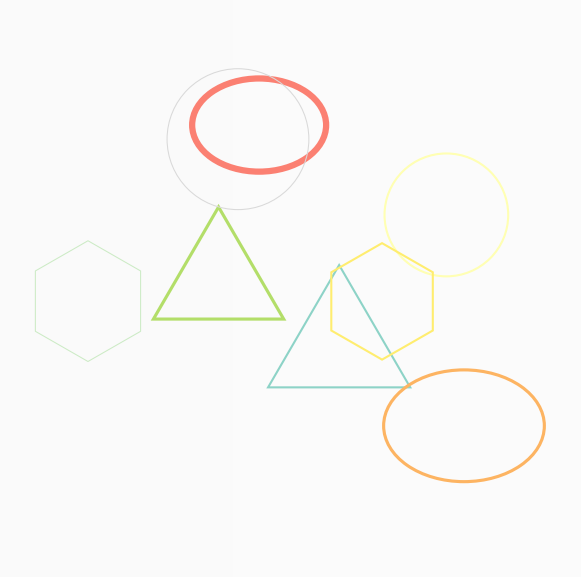[{"shape": "triangle", "thickness": 1, "radius": 0.71, "center": [0.583, 0.399]}, {"shape": "circle", "thickness": 1, "radius": 0.53, "center": [0.768, 0.627]}, {"shape": "oval", "thickness": 3, "radius": 0.58, "center": [0.446, 0.783]}, {"shape": "oval", "thickness": 1.5, "radius": 0.69, "center": [0.798, 0.262]}, {"shape": "triangle", "thickness": 1.5, "radius": 0.65, "center": [0.376, 0.511]}, {"shape": "circle", "thickness": 0.5, "radius": 0.61, "center": [0.409, 0.758]}, {"shape": "hexagon", "thickness": 0.5, "radius": 0.52, "center": [0.151, 0.478]}, {"shape": "hexagon", "thickness": 1, "radius": 0.5, "center": [0.657, 0.477]}]